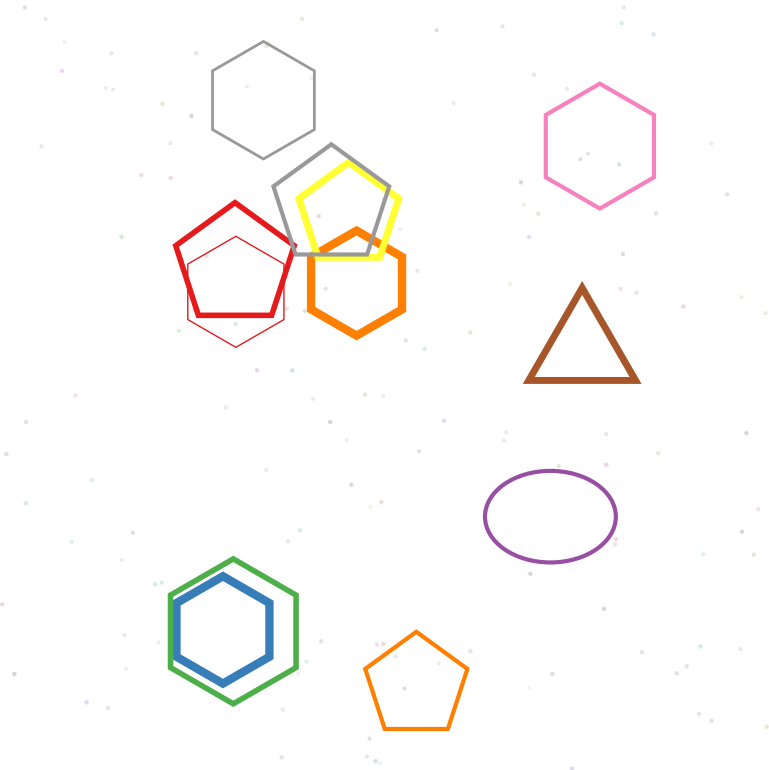[{"shape": "pentagon", "thickness": 2, "radius": 0.4, "center": [0.305, 0.656]}, {"shape": "hexagon", "thickness": 0.5, "radius": 0.36, "center": [0.306, 0.621]}, {"shape": "hexagon", "thickness": 3, "radius": 0.35, "center": [0.29, 0.182]}, {"shape": "hexagon", "thickness": 2, "radius": 0.47, "center": [0.303, 0.18]}, {"shape": "oval", "thickness": 1.5, "radius": 0.42, "center": [0.715, 0.329]}, {"shape": "pentagon", "thickness": 1.5, "radius": 0.35, "center": [0.541, 0.11]}, {"shape": "hexagon", "thickness": 3, "radius": 0.34, "center": [0.463, 0.632]}, {"shape": "pentagon", "thickness": 2.5, "radius": 0.34, "center": [0.453, 0.721]}, {"shape": "triangle", "thickness": 2.5, "radius": 0.4, "center": [0.756, 0.546]}, {"shape": "hexagon", "thickness": 1.5, "radius": 0.41, "center": [0.779, 0.81]}, {"shape": "hexagon", "thickness": 1, "radius": 0.38, "center": [0.342, 0.87]}, {"shape": "pentagon", "thickness": 1.5, "radius": 0.4, "center": [0.43, 0.733]}]